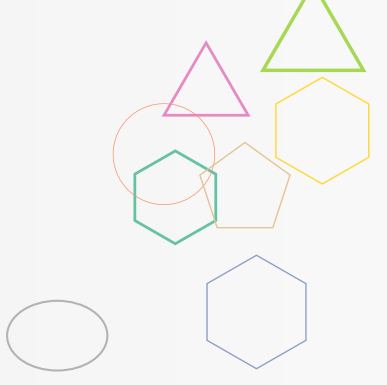[{"shape": "hexagon", "thickness": 2, "radius": 0.6, "center": [0.452, 0.487]}, {"shape": "circle", "thickness": 0.5, "radius": 0.66, "center": [0.423, 0.6]}, {"shape": "hexagon", "thickness": 1, "radius": 0.74, "center": [0.662, 0.19]}, {"shape": "triangle", "thickness": 2, "radius": 0.63, "center": [0.532, 0.763]}, {"shape": "triangle", "thickness": 2.5, "radius": 0.75, "center": [0.808, 0.892]}, {"shape": "hexagon", "thickness": 1, "radius": 0.69, "center": [0.832, 0.661]}, {"shape": "pentagon", "thickness": 1, "radius": 0.61, "center": [0.632, 0.508]}, {"shape": "oval", "thickness": 1.5, "radius": 0.65, "center": [0.148, 0.128]}]